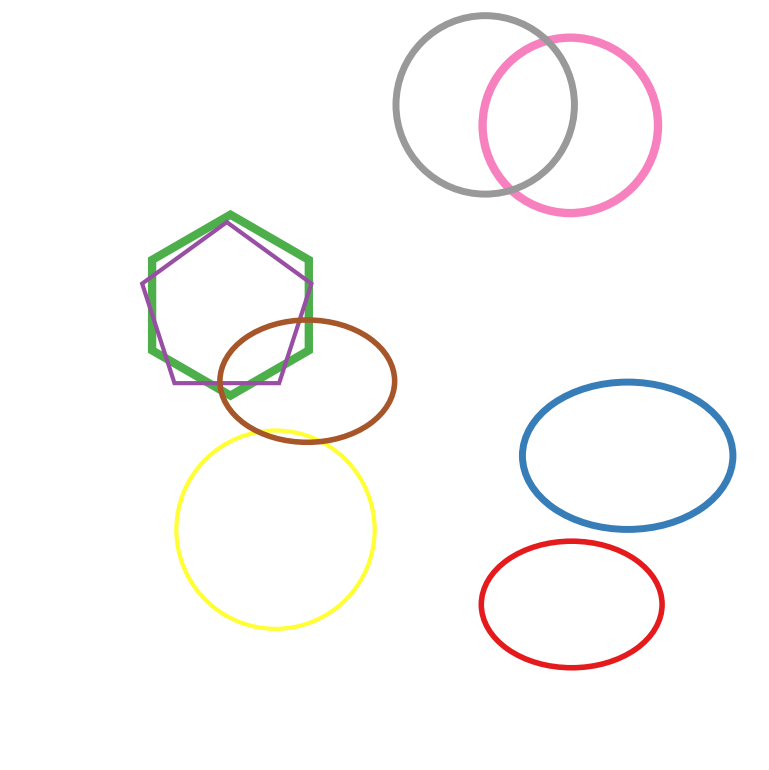[{"shape": "oval", "thickness": 2, "radius": 0.59, "center": [0.742, 0.215]}, {"shape": "oval", "thickness": 2.5, "radius": 0.68, "center": [0.815, 0.408]}, {"shape": "hexagon", "thickness": 3, "radius": 0.59, "center": [0.299, 0.604]}, {"shape": "pentagon", "thickness": 1.5, "radius": 0.58, "center": [0.295, 0.596]}, {"shape": "circle", "thickness": 1.5, "radius": 0.64, "center": [0.358, 0.312]}, {"shape": "oval", "thickness": 2, "radius": 0.57, "center": [0.399, 0.505]}, {"shape": "circle", "thickness": 3, "radius": 0.57, "center": [0.741, 0.837]}, {"shape": "circle", "thickness": 2.5, "radius": 0.58, "center": [0.63, 0.864]}]